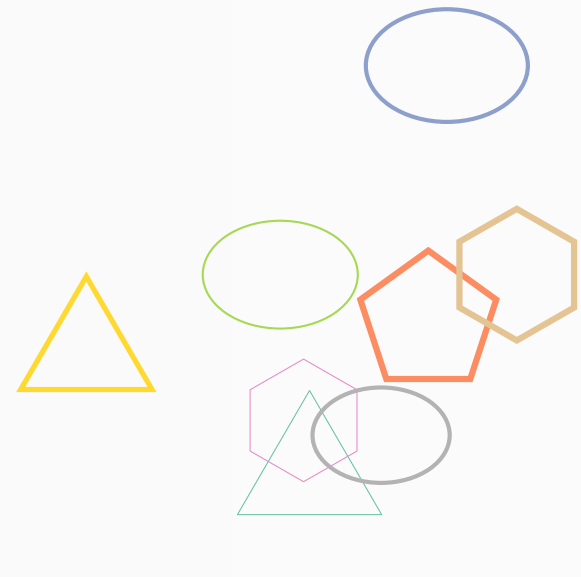[{"shape": "triangle", "thickness": 0.5, "radius": 0.72, "center": [0.533, 0.18]}, {"shape": "pentagon", "thickness": 3, "radius": 0.61, "center": [0.737, 0.442]}, {"shape": "oval", "thickness": 2, "radius": 0.7, "center": [0.769, 0.886]}, {"shape": "hexagon", "thickness": 0.5, "radius": 0.53, "center": [0.522, 0.271]}, {"shape": "oval", "thickness": 1, "radius": 0.67, "center": [0.482, 0.524]}, {"shape": "triangle", "thickness": 2.5, "radius": 0.65, "center": [0.149, 0.39]}, {"shape": "hexagon", "thickness": 3, "radius": 0.57, "center": [0.889, 0.524]}, {"shape": "oval", "thickness": 2, "radius": 0.59, "center": [0.656, 0.246]}]